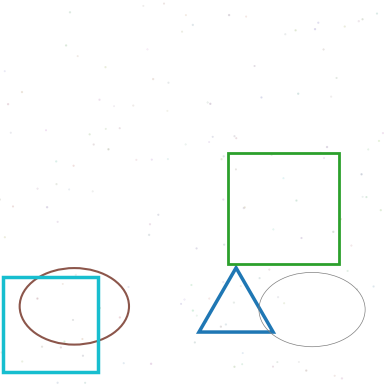[{"shape": "triangle", "thickness": 2.5, "radius": 0.56, "center": [0.613, 0.193]}, {"shape": "square", "thickness": 2, "radius": 0.73, "center": [0.736, 0.459]}, {"shape": "oval", "thickness": 1.5, "radius": 0.71, "center": [0.193, 0.204]}, {"shape": "oval", "thickness": 0.5, "radius": 0.69, "center": [0.811, 0.196]}, {"shape": "square", "thickness": 2.5, "radius": 0.62, "center": [0.13, 0.156]}]